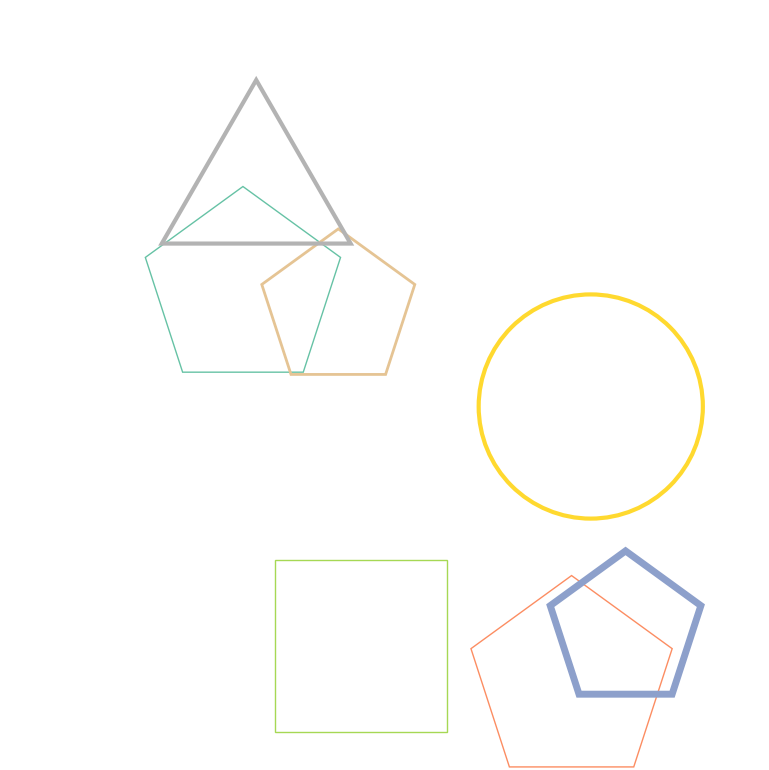[{"shape": "pentagon", "thickness": 0.5, "radius": 0.67, "center": [0.316, 0.624]}, {"shape": "pentagon", "thickness": 0.5, "radius": 0.69, "center": [0.742, 0.115]}, {"shape": "pentagon", "thickness": 2.5, "radius": 0.51, "center": [0.812, 0.182]}, {"shape": "square", "thickness": 0.5, "radius": 0.56, "center": [0.469, 0.161]}, {"shape": "circle", "thickness": 1.5, "radius": 0.73, "center": [0.767, 0.472]}, {"shape": "pentagon", "thickness": 1, "radius": 0.52, "center": [0.439, 0.598]}, {"shape": "triangle", "thickness": 1.5, "radius": 0.71, "center": [0.333, 0.754]}]